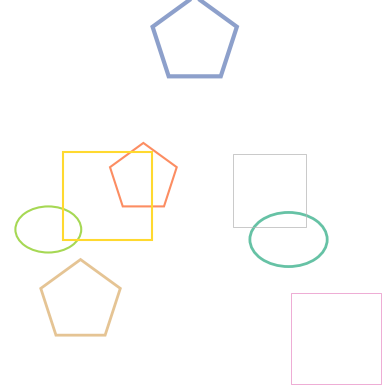[{"shape": "oval", "thickness": 2, "radius": 0.5, "center": [0.749, 0.378]}, {"shape": "pentagon", "thickness": 1.5, "radius": 0.46, "center": [0.372, 0.538]}, {"shape": "pentagon", "thickness": 3, "radius": 0.58, "center": [0.506, 0.895]}, {"shape": "square", "thickness": 0.5, "radius": 0.59, "center": [0.873, 0.121]}, {"shape": "oval", "thickness": 1.5, "radius": 0.43, "center": [0.125, 0.404]}, {"shape": "square", "thickness": 1.5, "radius": 0.57, "center": [0.279, 0.491]}, {"shape": "pentagon", "thickness": 2, "radius": 0.54, "center": [0.209, 0.217]}, {"shape": "square", "thickness": 0.5, "radius": 0.47, "center": [0.7, 0.506]}]